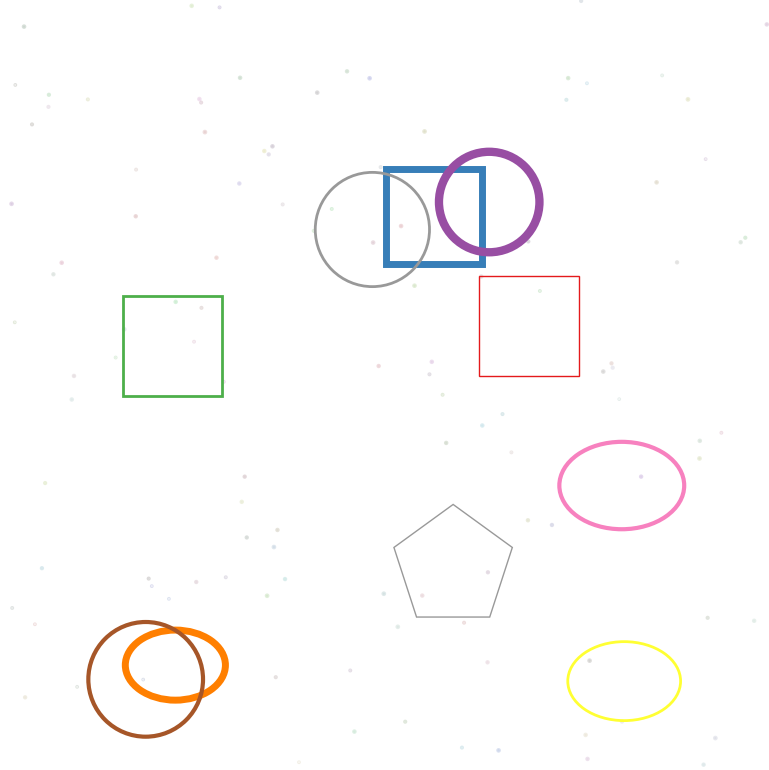[{"shape": "square", "thickness": 0.5, "radius": 0.32, "center": [0.687, 0.577]}, {"shape": "square", "thickness": 2.5, "radius": 0.31, "center": [0.564, 0.719]}, {"shape": "square", "thickness": 1, "radius": 0.32, "center": [0.224, 0.551]}, {"shape": "circle", "thickness": 3, "radius": 0.33, "center": [0.635, 0.738]}, {"shape": "oval", "thickness": 2.5, "radius": 0.33, "center": [0.228, 0.136]}, {"shape": "oval", "thickness": 1, "radius": 0.37, "center": [0.811, 0.115]}, {"shape": "circle", "thickness": 1.5, "radius": 0.37, "center": [0.189, 0.118]}, {"shape": "oval", "thickness": 1.5, "radius": 0.41, "center": [0.808, 0.369]}, {"shape": "circle", "thickness": 1, "radius": 0.37, "center": [0.484, 0.702]}, {"shape": "pentagon", "thickness": 0.5, "radius": 0.4, "center": [0.588, 0.264]}]